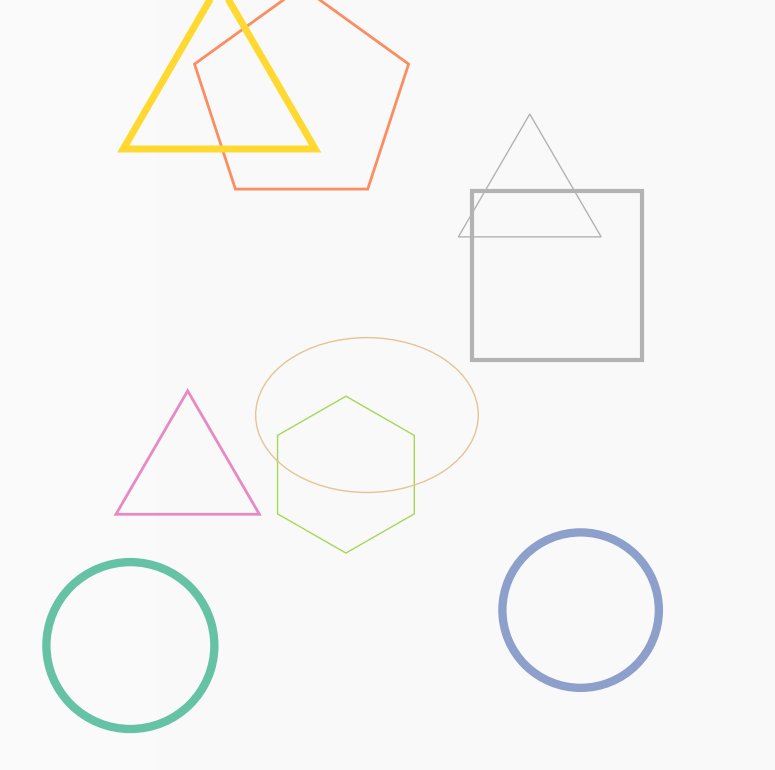[{"shape": "circle", "thickness": 3, "radius": 0.54, "center": [0.168, 0.162]}, {"shape": "pentagon", "thickness": 1, "radius": 0.73, "center": [0.389, 0.872]}, {"shape": "circle", "thickness": 3, "radius": 0.5, "center": [0.749, 0.208]}, {"shape": "triangle", "thickness": 1, "radius": 0.53, "center": [0.242, 0.386]}, {"shape": "hexagon", "thickness": 0.5, "radius": 0.51, "center": [0.446, 0.384]}, {"shape": "triangle", "thickness": 2.5, "radius": 0.72, "center": [0.283, 0.878]}, {"shape": "oval", "thickness": 0.5, "radius": 0.72, "center": [0.474, 0.461]}, {"shape": "square", "thickness": 1.5, "radius": 0.55, "center": [0.718, 0.642]}, {"shape": "triangle", "thickness": 0.5, "radius": 0.53, "center": [0.684, 0.746]}]